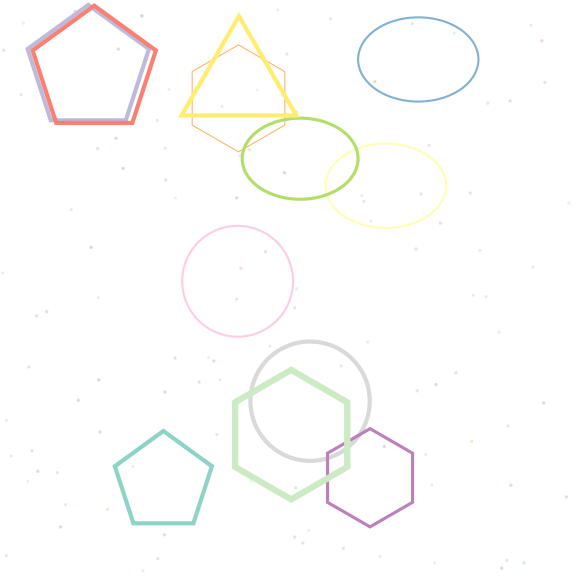[{"shape": "pentagon", "thickness": 2, "radius": 0.44, "center": [0.283, 0.164]}, {"shape": "oval", "thickness": 1, "radius": 0.52, "center": [0.668, 0.678]}, {"shape": "pentagon", "thickness": 2, "radius": 0.55, "center": [0.153, 0.88]}, {"shape": "pentagon", "thickness": 2, "radius": 0.56, "center": [0.163, 0.877]}, {"shape": "oval", "thickness": 1, "radius": 0.52, "center": [0.724, 0.896]}, {"shape": "hexagon", "thickness": 0.5, "radius": 0.46, "center": [0.413, 0.829]}, {"shape": "oval", "thickness": 1.5, "radius": 0.5, "center": [0.52, 0.724]}, {"shape": "circle", "thickness": 1, "radius": 0.48, "center": [0.411, 0.512]}, {"shape": "circle", "thickness": 2, "radius": 0.52, "center": [0.537, 0.304]}, {"shape": "hexagon", "thickness": 1.5, "radius": 0.43, "center": [0.641, 0.172]}, {"shape": "hexagon", "thickness": 3, "radius": 0.56, "center": [0.504, 0.247]}, {"shape": "triangle", "thickness": 2, "radius": 0.57, "center": [0.414, 0.857]}]